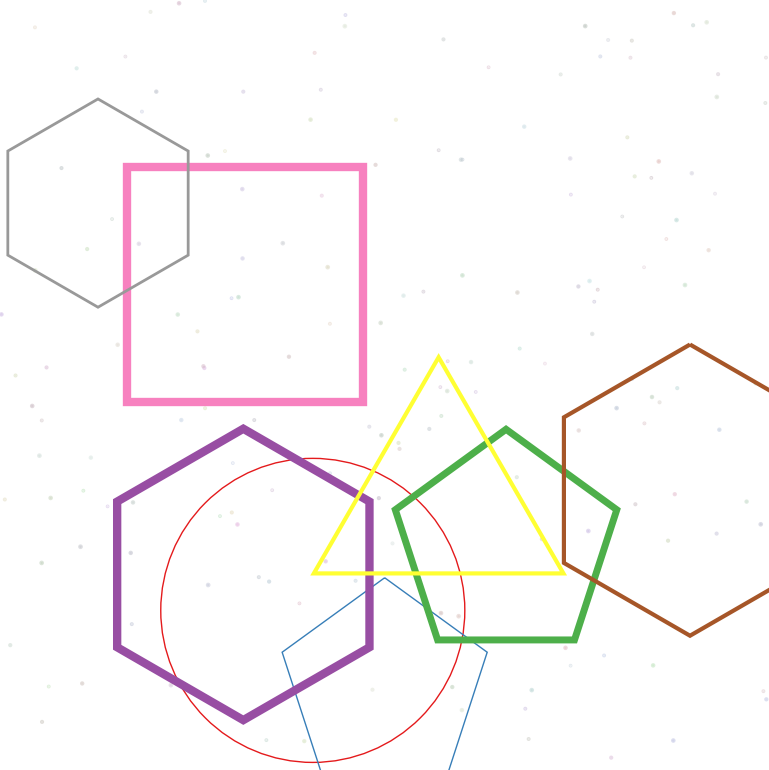[{"shape": "circle", "thickness": 0.5, "radius": 0.99, "center": [0.406, 0.207]}, {"shape": "pentagon", "thickness": 0.5, "radius": 0.7, "center": [0.5, 0.11]}, {"shape": "pentagon", "thickness": 2.5, "radius": 0.76, "center": [0.657, 0.291]}, {"shape": "hexagon", "thickness": 3, "radius": 0.95, "center": [0.316, 0.254]}, {"shape": "triangle", "thickness": 1.5, "radius": 0.94, "center": [0.57, 0.349]}, {"shape": "hexagon", "thickness": 1.5, "radius": 0.95, "center": [0.896, 0.363]}, {"shape": "square", "thickness": 3, "radius": 0.76, "center": [0.318, 0.631]}, {"shape": "hexagon", "thickness": 1, "radius": 0.68, "center": [0.127, 0.736]}]